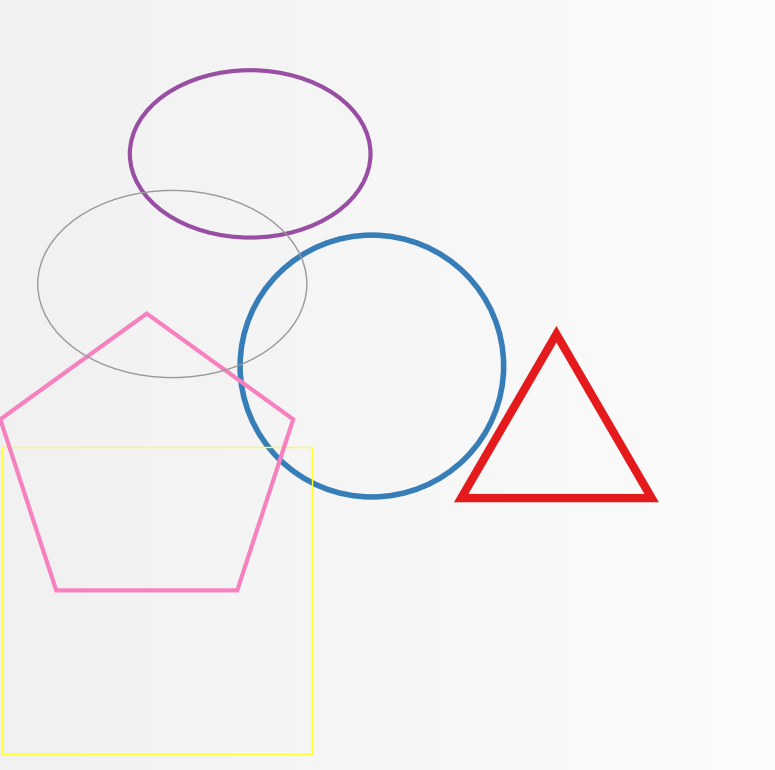[{"shape": "triangle", "thickness": 3, "radius": 0.71, "center": [0.718, 0.424]}, {"shape": "circle", "thickness": 2, "radius": 0.85, "center": [0.48, 0.525]}, {"shape": "oval", "thickness": 1.5, "radius": 0.78, "center": [0.323, 0.8]}, {"shape": "square", "thickness": 0.5, "radius": 1.0, "center": [0.202, 0.22]}, {"shape": "pentagon", "thickness": 1.5, "radius": 0.99, "center": [0.189, 0.394]}, {"shape": "oval", "thickness": 0.5, "radius": 0.87, "center": [0.222, 0.631]}]